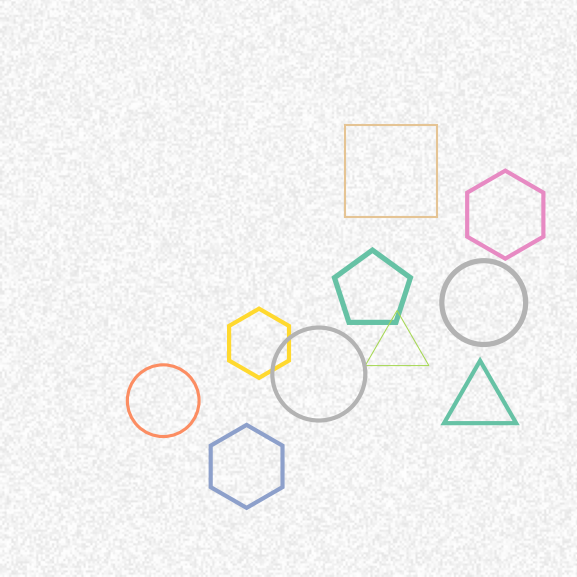[{"shape": "triangle", "thickness": 2, "radius": 0.36, "center": [0.831, 0.302]}, {"shape": "pentagon", "thickness": 2.5, "radius": 0.35, "center": [0.645, 0.497]}, {"shape": "circle", "thickness": 1.5, "radius": 0.31, "center": [0.283, 0.305]}, {"shape": "hexagon", "thickness": 2, "radius": 0.36, "center": [0.427, 0.192]}, {"shape": "hexagon", "thickness": 2, "radius": 0.38, "center": [0.875, 0.627]}, {"shape": "triangle", "thickness": 0.5, "radius": 0.32, "center": [0.688, 0.398]}, {"shape": "hexagon", "thickness": 2, "radius": 0.3, "center": [0.449, 0.405]}, {"shape": "square", "thickness": 1, "radius": 0.4, "center": [0.677, 0.703]}, {"shape": "circle", "thickness": 2, "radius": 0.4, "center": [0.552, 0.351]}, {"shape": "circle", "thickness": 2.5, "radius": 0.36, "center": [0.838, 0.475]}]